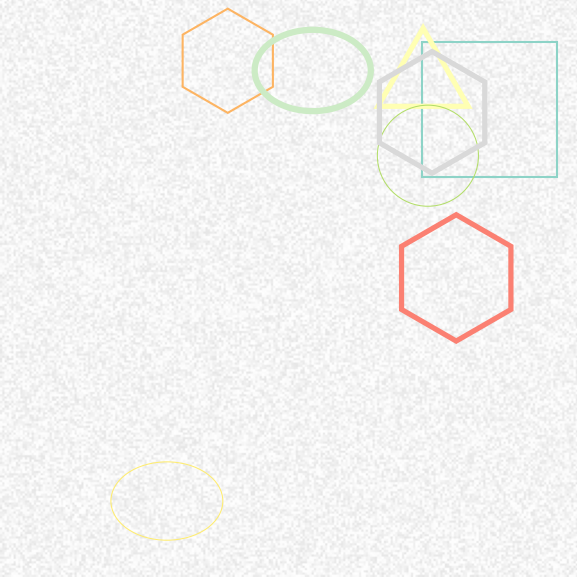[{"shape": "square", "thickness": 1, "radius": 0.58, "center": [0.848, 0.81]}, {"shape": "triangle", "thickness": 2.5, "radius": 0.45, "center": [0.733, 0.86]}, {"shape": "hexagon", "thickness": 2.5, "radius": 0.55, "center": [0.79, 0.518]}, {"shape": "hexagon", "thickness": 1, "radius": 0.45, "center": [0.394, 0.894]}, {"shape": "circle", "thickness": 0.5, "radius": 0.44, "center": [0.741, 0.73]}, {"shape": "hexagon", "thickness": 2.5, "radius": 0.53, "center": [0.748, 0.805]}, {"shape": "oval", "thickness": 3, "radius": 0.5, "center": [0.542, 0.877]}, {"shape": "oval", "thickness": 0.5, "radius": 0.48, "center": [0.289, 0.132]}]